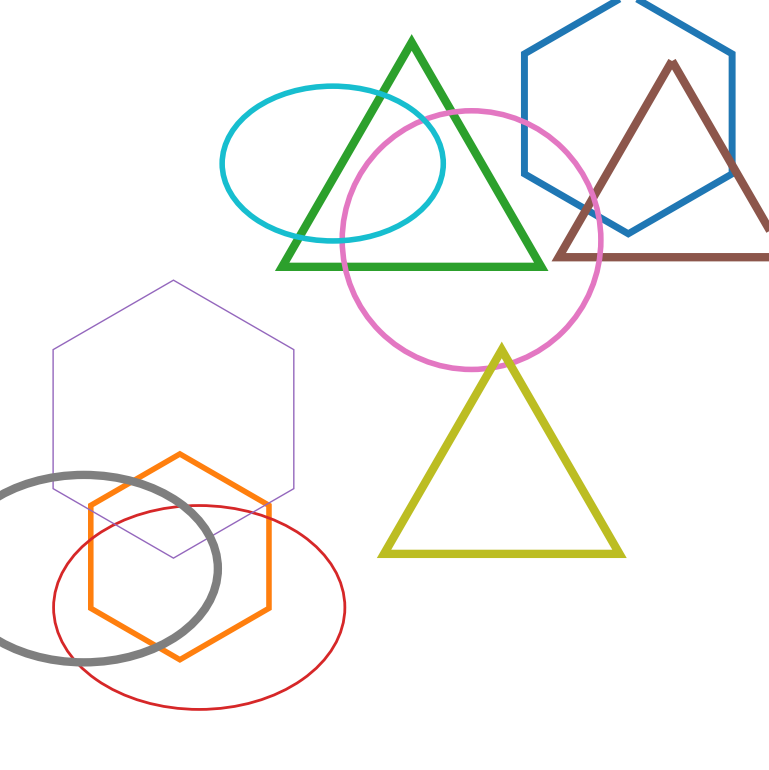[{"shape": "hexagon", "thickness": 2.5, "radius": 0.78, "center": [0.816, 0.852]}, {"shape": "hexagon", "thickness": 2, "radius": 0.67, "center": [0.234, 0.277]}, {"shape": "triangle", "thickness": 3, "radius": 0.97, "center": [0.535, 0.751]}, {"shape": "oval", "thickness": 1, "radius": 0.95, "center": [0.259, 0.211]}, {"shape": "hexagon", "thickness": 0.5, "radius": 0.9, "center": [0.225, 0.456]}, {"shape": "triangle", "thickness": 3, "radius": 0.85, "center": [0.873, 0.751]}, {"shape": "circle", "thickness": 2, "radius": 0.84, "center": [0.612, 0.688]}, {"shape": "oval", "thickness": 3, "radius": 0.87, "center": [0.109, 0.262]}, {"shape": "triangle", "thickness": 3, "radius": 0.88, "center": [0.652, 0.369]}, {"shape": "oval", "thickness": 2, "radius": 0.72, "center": [0.432, 0.788]}]